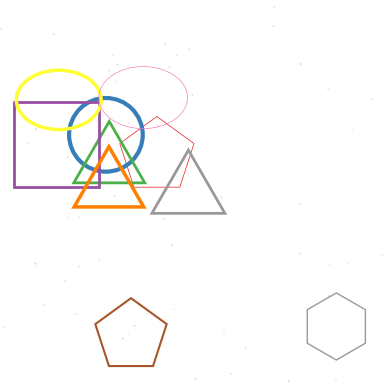[{"shape": "pentagon", "thickness": 0.5, "radius": 0.51, "center": [0.407, 0.596]}, {"shape": "circle", "thickness": 3, "radius": 0.48, "center": [0.275, 0.65]}, {"shape": "triangle", "thickness": 2, "radius": 0.53, "center": [0.284, 0.578]}, {"shape": "square", "thickness": 2, "radius": 0.56, "center": [0.147, 0.625]}, {"shape": "triangle", "thickness": 2.5, "radius": 0.52, "center": [0.283, 0.515]}, {"shape": "oval", "thickness": 2.5, "radius": 0.55, "center": [0.153, 0.741]}, {"shape": "pentagon", "thickness": 1.5, "radius": 0.49, "center": [0.34, 0.128]}, {"shape": "oval", "thickness": 0.5, "radius": 0.58, "center": [0.372, 0.746]}, {"shape": "triangle", "thickness": 2, "radius": 0.55, "center": [0.489, 0.501]}, {"shape": "hexagon", "thickness": 1, "radius": 0.44, "center": [0.874, 0.152]}]